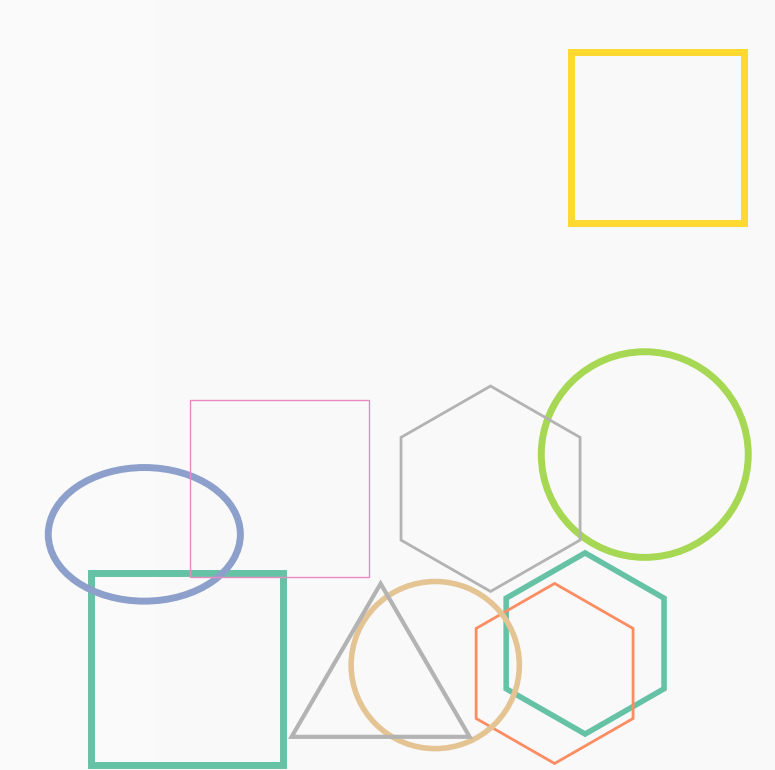[{"shape": "square", "thickness": 2.5, "radius": 0.62, "center": [0.241, 0.131]}, {"shape": "hexagon", "thickness": 2, "radius": 0.59, "center": [0.755, 0.164]}, {"shape": "hexagon", "thickness": 1, "radius": 0.58, "center": [0.716, 0.125]}, {"shape": "oval", "thickness": 2.5, "radius": 0.62, "center": [0.186, 0.306]}, {"shape": "square", "thickness": 0.5, "radius": 0.58, "center": [0.36, 0.366]}, {"shape": "circle", "thickness": 2.5, "radius": 0.67, "center": [0.832, 0.41]}, {"shape": "square", "thickness": 2.5, "radius": 0.56, "center": [0.848, 0.822]}, {"shape": "circle", "thickness": 2, "radius": 0.54, "center": [0.562, 0.136]}, {"shape": "triangle", "thickness": 1.5, "radius": 0.66, "center": [0.491, 0.109]}, {"shape": "hexagon", "thickness": 1, "radius": 0.67, "center": [0.633, 0.365]}]